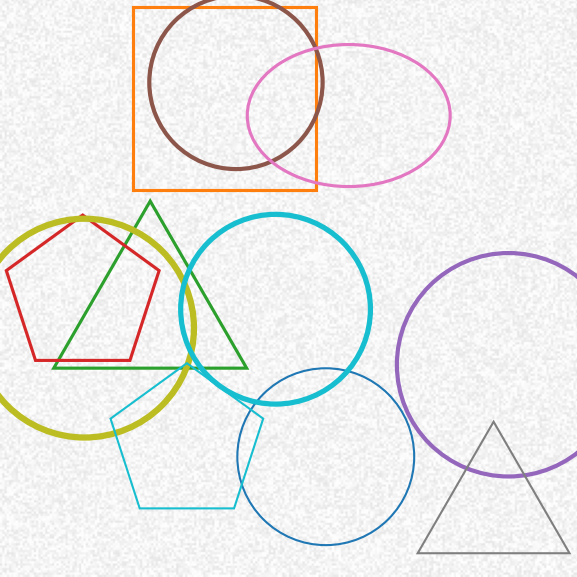[{"shape": "circle", "thickness": 1, "radius": 0.77, "center": [0.564, 0.208]}, {"shape": "square", "thickness": 1.5, "radius": 0.79, "center": [0.389, 0.829]}, {"shape": "triangle", "thickness": 1.5, "radius": 0.96, "center": [0.26, 0.458]}, {"shape": "pentagon", "thickness": 1.5, "radius": 0.7, "center": [0.143, 0.488]}, {"shape": "circle", "thickness": 2, "radius": 0.97, "center": [0.881, 0.368]}, {"shape": "circle", "thickness": 2, "radius": 0.75, "center": [0.409, 0.856]}, {"shape": "oval", "thickness": 1.5, "radius": 0.88, "center": [0.604, 0.799]}, {"shape": "triangle", "thickness": 1, "radius": 0.76, "center": [0.855, 0.117]}, {"shape": "circle", "thickness": 3, "radius": 0.95, "center": [0.146, 0.431]}, {"shape": "circle", "thickness": 2.5, "radius": 0.82, "center": [0.477, 0.464]}, {"shape": "pentagon", "thickness": 1, "radius": 0.69, "center": [0.324, 0.231]}]